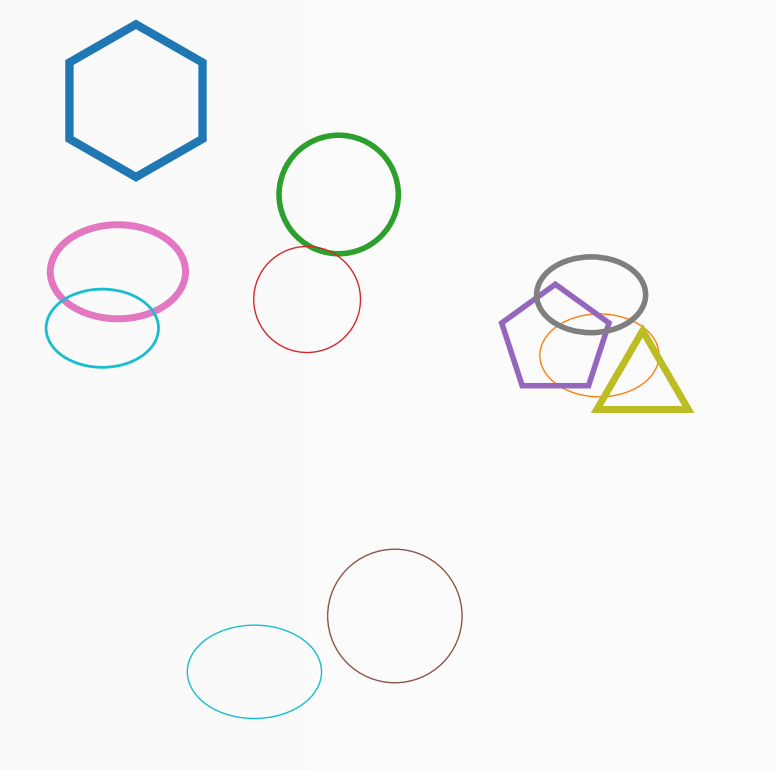[{"shape": "hexagon", "thickness": 3, "radius": 0.5, "center": [0.175, 0.869]}, {"shape": "oval", "thickness": 0.5, "radius": 0.38, "center": [0.773, 0.538]}, {"shape": "circle", "thickness": 2, "radius": 0.38, "center": [0.437, 0.747]}, {"shape": "circle", "thickness": 0.5, "radius": 0.34, "center": [0.396, 0.611]}, {"shape": "pentagon", "thickness": 2, "radius": 0.36, "center": [0.717, 0.558]}, {"shape": "circle", "thickness": 0.5, "radius": 0.43, "center": [0.509, 0.2]}, {"shape": "oval", "thickness": 2.5, "radius": 0.44, "center": [0.152, 0.647]}, {"shape": "oval", "thickness": 2, "radius": 0.35, "center": [0.763, 0.617]}, {"shape": "triangle", "thickness": 2.5, "radius": 0.34, "center": [0.829, 0.502]}, {"shape": "oval", "thickness": 0.5, "radius": 0.43, "center": [0.328, 0.128]}, {"shape": "oval", "thickness": 1, "radius": 0.36, "center": [0.132, 0.574]}]